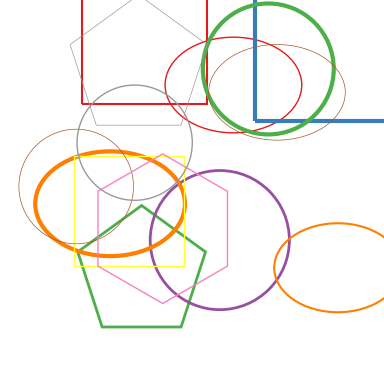[{"shape": "square", "thickness": 1.5, "radius": 0.81, "center": [0.376, 0.893]}, {"shape": "oval", "thickness": 1, "radius": 0.89, "center": [0.606, 0.779]}, {"shape": "square", "thickness": 3, "radius": 0.94, "center": [0.851, 0.874]}, {"shape": "circle", "thickness": 3, "radius": 0.85, "center": [0.697, 0.821]}, {"shape": "pentagon", "thickness": 2, "radius": 0.87, "center": [0.368, 0.292]}, {"shape": "circle", "thickness": 2, "radius": 0.9, "center": [0.571, 0.376]}, {"shape": "oval", "thickness": 1.5, "radius": 0.83, "center": [0.877, 0.305]}, {"shape": "oval", "thickness": 3, "radius": 0.97, "center": [0.286, 0.471]}, {"shape": "square", "thickness": 1, "radius": 0.71, "center": [0.335, 0.452]}, {"shape": "circle", "thickness": 0.5, "radius": 0.74, "center": [0.198, 0.516]}, {"shape": "oval", "thickness": 0.5, "radius": 0.89, "center": [0.719, 0.76]}, {"shape": "hexagon", "thickness": 1, "radius": 0.97, "center": [0.423, 0.406]}, {"shape": "pentagon", "thickness": 0.5, "radius": 0.94, "center": [0.36, 0.826]}, {"shape": "circle", "thickness": 1, "radius": 0.75, "center": [0.35, 0.629]}]